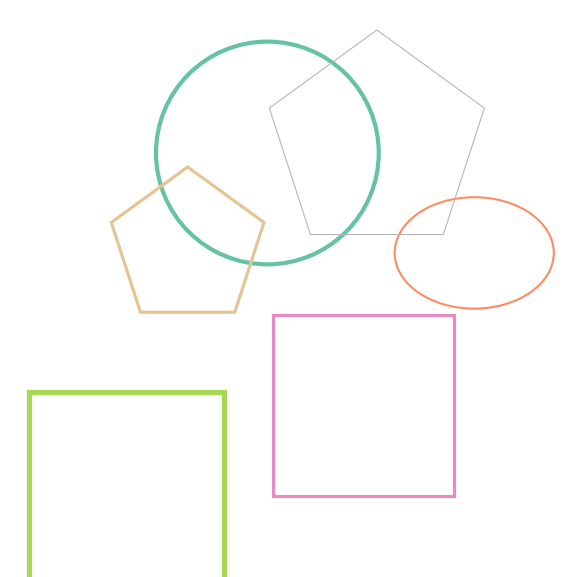[{"shape": "circle", "thickness": 2, "radius": 0.96, "center": [0.463, 0.734]}, {"shape": "oval", "thickness": 1, "radius": 0.69, "center": [0.821, 0.561]}, {"shape": "square", "thickness": 1.5, "radius": 0.78, "center": [0.63, 0.297]}, {"shape": "square", "thickness": 2.5, "radius": 0.84, "center": [0.219, 0.152]}, {"shape": "pentagon", "thickness": 1.5, "radius": 0.69, "center": [0.325, 0.571]}, {"shape": "pentagon", "thickness": 0.5, "radius": 0.98, "center": [0.653, 0.751]}]